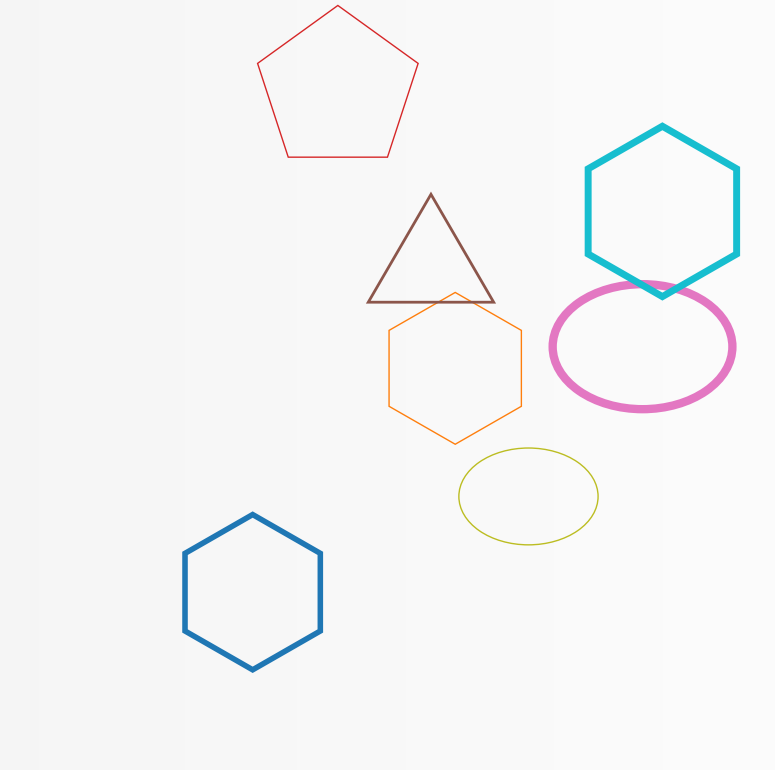[{"shape": "hexagon", "thickness": 2, "radius": 0.5, "center": [0.326, 0.231]}, {"shape": "hexagon", "thickness": 0.5, "radius": 0.49, "center": [0.587, 0.522]}, {"shape": "pentagon", "thickness": 0.5, "radius": 0.54, "center": [0.436, 0.884]}, {"shape": "triangle", "thickness": 1, "radius": 0.47, "center": [0.556, 0.654]}, {"shape": "oval", "thickness": 3, "radius": 0.58, "center": [0.829, 0.55]}, {"shape": "oval", "thickness": 0.5, "radius": 0.45, "center": [0.682, 0.355]}, {"shape": "hexagon", "thickness": 2.5, "radius": 0.55, "center": [0.855, 0.725]}]